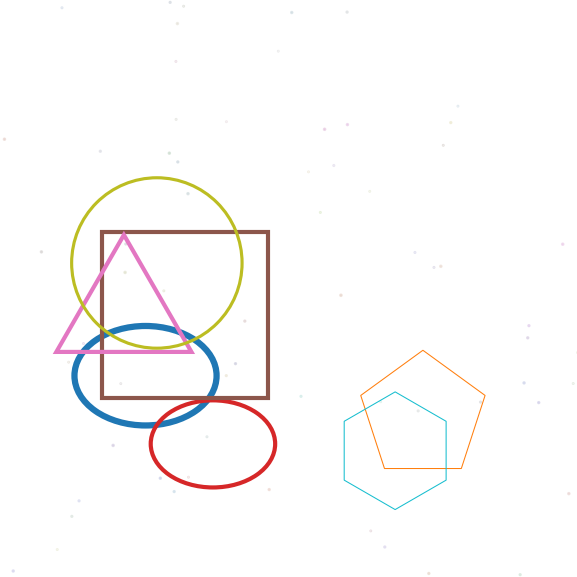[{"shape": "oval", "thickness": 3, "radius": 0.62, "center": [0.252, 0.349]}, {"shape": "pentagon", "thickness": 0.5, "radius": 0.57, "center": [0.732, 0.279]}, {"shape": "oval", "thickness": 2, "radius": 0.54, "center": [0.369, 0.23]}, {"shape": "square", "thickness": 2, "radius": 0.72, "center": [0.32, 0.454]}, {"shape": "triangle", "thickness": 2, "radius": 0.68, "center": [0.215, 0.457]}, {"shape": "circle", "thickness": 1.5, "radius": 0.74, "center": [0.272, 0.544]}, {"shape": "hexagon", "thickness": 0.5, "radius": 0.51, "center": [0.684, 0.219]}]